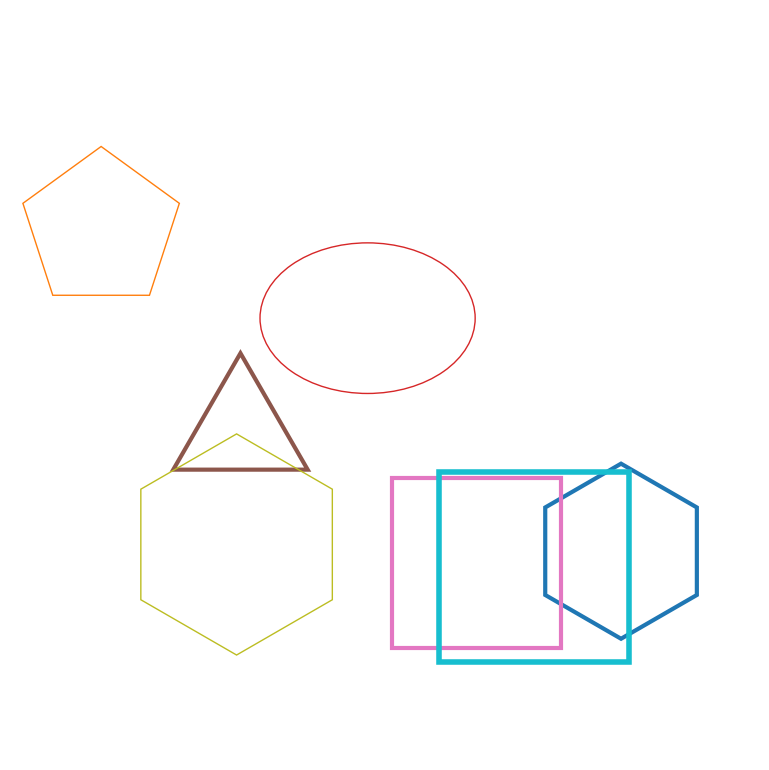[{"shape": "hexagon", "thickness": 1.5, "radius": 0.57, "center": [0.807, 0.284]}, {"shape": "pentagon", "thickness": 0.5, "radius": 0.53, "center": [0.131, 0.703]}, {"shape": "oval", "thickness": 0.5, "radius": 0.7, "center": [0.477, 0.587]}, {"shape": "triangle", "thickness": 1.5, "radius": 0.5, "center": [0.312, 0.44]}, {"shape": "square", "thickness": 1.5, "radius": 0.55, "center": [0.619, 0.269]}, {"shape": "hexagon", "thickness": 0.5, "radius": 0.72, "center": [0.307, 0.293]}, {"shape": "square", "thickness": 2, "radius": 0.62, "center": [0.693, 0.264]}]